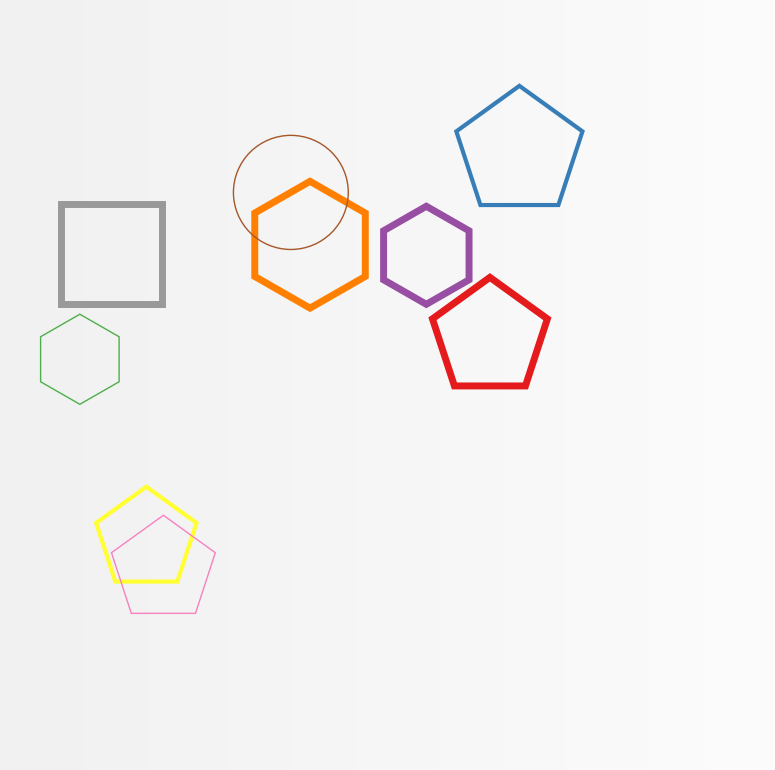[{"shape": "pentagon", "thickness": 2.5, "radius": 0.39, "center": [0.632, 0.562]}, {"shape": "pentagon", "thickness": 1.5, "radius": 0.43, "center": [0.67, 0.803]}, {"shape": "hexagon", "thickness": 0.5, "radius": 0.29, "center": [0.103, 0.533]}, {"shape": "hexagon", "thickness": 2.5, "radius": 0.32, "center": [0.55, 0.668]}, {"shape": "hexagon", "thickness": 2.5, "radius": 0.41, "center": [0.4, 0.682]}, {"shape": "pentagon", "thickness": 1.5, "radius": 0.34, "center": [0.189, 0.3]}, {"shape": "circle", "thickness": 0.5, "radius": 0.37, "center": [0.375, 0.75]}, {"shape": "pentagon", "thickness": 0.5, "radius": 0.35, "center": [0.211, 0.26]}, {"shape": "square", "thickness": 2.5, "radius": 0.33, "center": [0.143, 0.67]}]